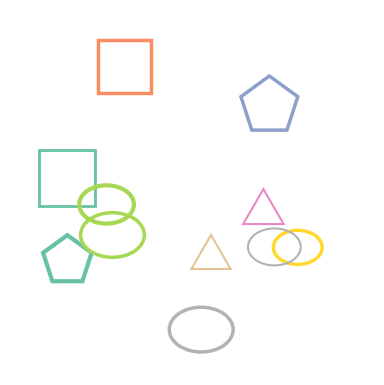[{"shape": "pentagon", "thickness": 3, "radius": 0.33, "center": [0.175, 0.323]}, {"shape": "square", "thickness": 2, "radius": 0.36, "center": [0.174, 0.537]}, {"shape": "square", "thickness": 2.5, "radius": 0.34, "center": [0.324, 0.827]}, {"shape": "pentagon", "thickness": 2.5, "radius": 0.39, "center": [0.7, 0.725]}, {"shape": "triangle", "thickness": 1.5, "radius": 0.3, "center": [0.684, 0.448]}, {"shape": "oval", "thickness": 2.5, "radius": 0.41, "center": [0.292, 0.39]}, {"shape": "oval", "thickness": 3, "radius": 0.36, "center": [0.277, 0.469]}, {"shape": "oval", "thickness": 2.5, "radius": 0.32, "center": [0.773, 0.357]}, {"shape": "triangle", "thickness": 1.5, "radius": 0.29, "center": [0.548, 0.331]}, {"shape": "oval", "thickness": 2.5, "radius": 0.41, "center": [0.523, 0.144]}, {"shape": "oval", "thickness": 1.5, "radius": 0.34, "center": [0.713, 0.359]}]